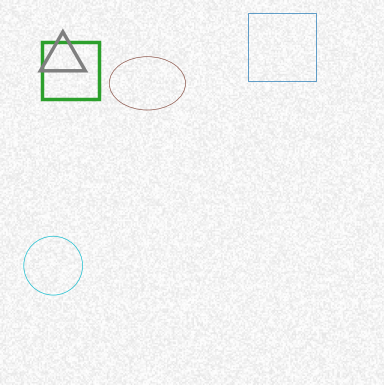[{"shape": "square", "thickness": 0.5, "radius": 0.44, "center": [0.732, 0.877]}, {"shape": "square", "thickness": 2.5, "radius": 0.37, "center": [0.183, 0.817]}, {"shape": "oval", "thickness": 0.5, "radius": 0.49, "center": [0.383, 0.784]}, {"shape": "triangle", "thickness": 2.5, "radius": 0.34, "center": [0.163, 0.85]}, {"shape": "circle", "thickness": 0.5, "radius": 0.38, "center": [0.138, 0.31]}]